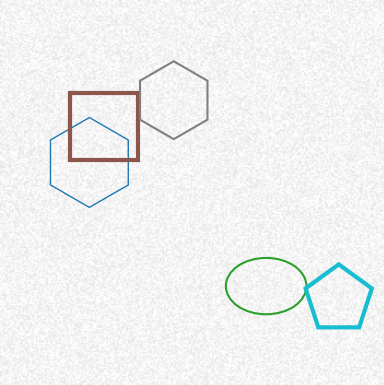[{"shape": "hexagon", "thickness": 1, "radius": 0.58, "center": [0.232, 0.578]}, {"shape": "oval", "thickness": 1.5, "radius": 0.52, "center": [0.691, 0.257]}, {"shape": "square", "thickness": 3, "radius": 0.44, "center": [0.27, 0.671]}, {"shape": "hexagon", "thickness": 1.5, "radius": 0.51, "center": [0.451, 0.74]}, {"shape": "pentagon", "thickness": 3, "radius": 0.45, "center": [0.88, 0.223]}]